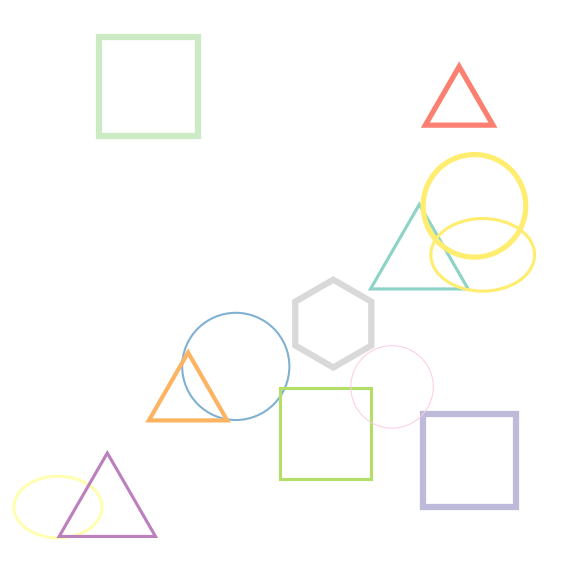[{"shape": "triangle", "thickness": 1.5, "radius": 0.49, "center": [0.726, 0.548]}, {"shape": "oval", "thickness": 1.5, "radius": 0.38, "center": [0.1, 0.121]}, {"shape": "square", "thickness": 3, "radius": 0.4, "center": [0.813, 0.201]}, {"shape": "triangle", "thickness": 2.5, "radius": 0.34, "center": [0.795, 0.816]}, {"shape": "circle", "thickness": 1, "radius": 0.46, "center": [0.408, 0.365]}, {"shape": "triangle", "thickness": 2, "radius": 0.39, "center": [0.326, 0.31]}, {"shape": "square", "thickness": 1.5, "radius": 0.39, "center": [0.563, 0.248]}, {"shape": "circle", "thickness": 0.5, "radius": 0.36, "center": [0.679, 0.329]}, {"shape": "hexagon", "thickness": 3, "radius": 0.38, "center": [0.577, 0.439]}, {"shape": "triangle", "thickness": 1.5, "radius": 0.48, "center": [0.186, 0.118]}, {"shape": "square", "thickness": 3, "radius": 0.43, "center": [0.257, 0.849]}, {"shape": "oval", "thickness": 1.5, "radius": 0.45, "center": [0.836, 0.558]}, {"shape": "circle", "thickness": 2.5, "radius": 0.44, "center": [0.822, 0.643]}]